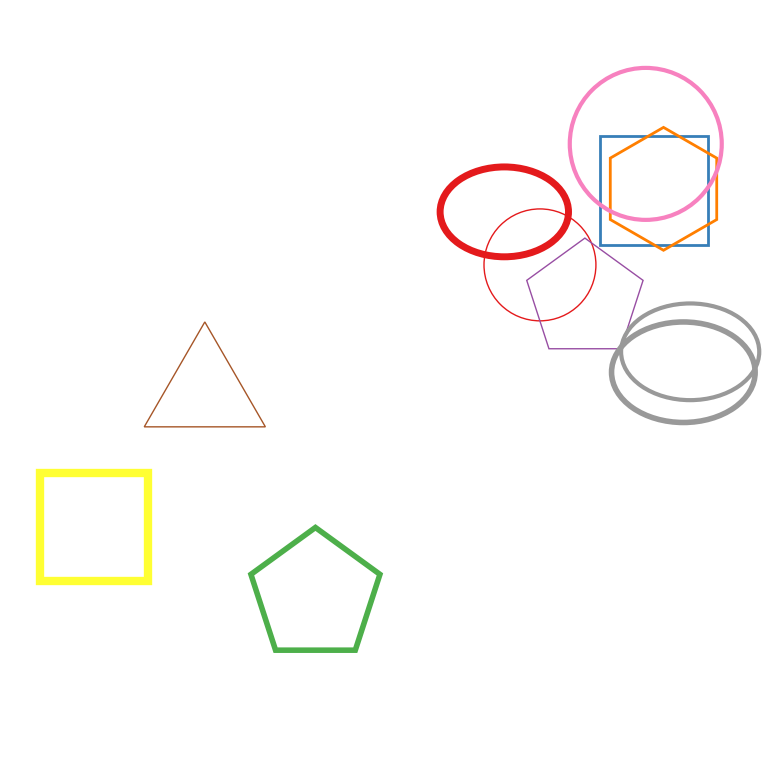[{"shape": "circle", "thickness": 0.5, "radius": 0.36, "center": [0.701, 0.656]}, {"shape": "oval", "thickness": 2.5, "radius": 0.42, "center": [0.655, 0.725]}, {"shape": "square", "thickness": 1, "radius": 0.35, "center": [0.849, 0.752]}, {"shape": "pentagon", "thickness": 2, "radius": 0.44, "center": [0.41, 0.227]}, {"shape": "pentagon", "thickness": 0.5, "radius": 0.4, "center": [0.76, 0.611]}, {"shape": "hexagon", "thickness": 1, "radius": 0.4, "center": [0.862, 0.755]}, {"shape": "square", "thickness": 3, "radius": 0.35, "center": [0.122, 0.316]}, {"shape": "triangle", "thickness": 0.5, "radius": 0.45, "center": [0.266, 0.491]}, {"shape": "circle", "thickness": 1.5, "radius": 0.49, "center": [0.839, 0.813]}, {"shape": "oval", "thickness": 1.5, "radius": 0.45, "center": [0.896, 0.543]}, {"shape": "oval", "thickness": 2, "radius": 0.47, "center": [0.887, 0.517]}]